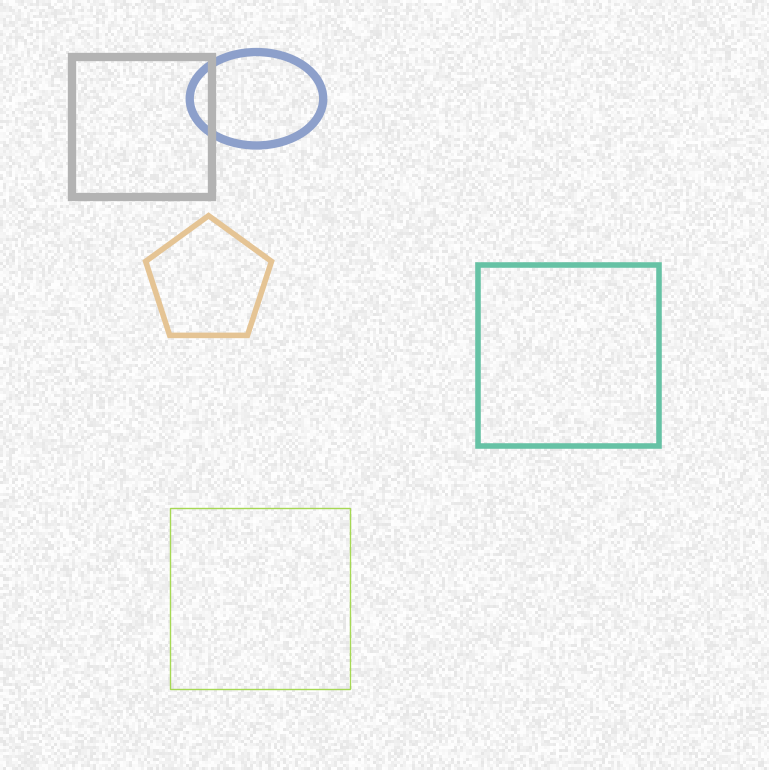[{"shape": "square", "thickness": 2, "radius": 0.59, "center": [0.738, 0.538]}, {"shape": "oval", "thickness": 3, "radius": 0.43, "center": [0.333, 0.872]}, {"shape": "square", "thickness": 0.5, "radius": 0.59, "center": [0.338, 0.223]}, {"shape": "pentagon", "thickness": 2, "radius": 0.43, "center": [0.271, 0.634]}, {"shape": "square", "thickness": 3, "radius": 0.45, "center": [0.184, 0.835]}]